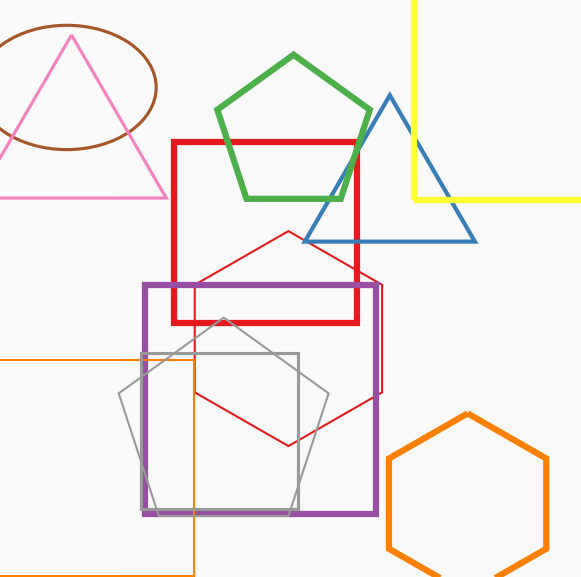[{"shape": "hexagon", "thickness": 1, "radius": 0.93, "center": [0.496, 0.413]}, {"shape": "square", "thickness": 3, "radius": 0.79, "center": [0.457, 0.597]}, {"shape": "triangle", "thickness": 2, "radius": 0.84, "center": [0.671, 0.665]}, {"shape": "pentagon", "thickness": 3, "radius": 0.69, "center": [0.505, 0.766]}, {"shape": "square", "thickness": 3, "radius": 0.99, "center": [0.448, 0.307]}, {"shape": "square", "thickness": 1, "radius": 0.93, "center": [0.147, 0.189]}, {"shape": "hexagon", "thickness": 3, "radius": 0.78, "center": [0.805, 0.127]}, {"shape": "square", "thickness": 3, "radius": 0.87, "center": [0.887, 0.827]}, {"shape": "oval", "thickness": 1.5, "radius": 0.77, "center": [0.115, 0.848]}, {"shape": "triangle", "thickness": 1.5, "radius": 0.94, "center": [0.123, 0.75]}, {"shape": "pentagon", "thickness": 1, "radius": 0.95, "center": [0.385, 0.259]}, {"shape": "square", "thickness": 1.5, "radius": 0.68, "center": [0.377, 0.253]}]